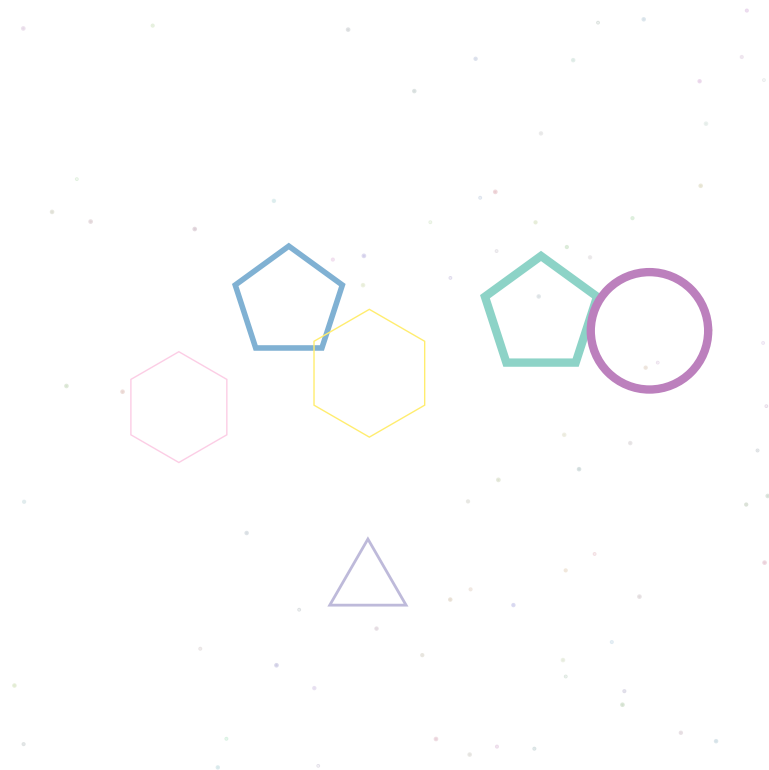[{"shape": "pentagon", "thickness": 3, "radius": 0.38, "center": [0.703, 0.591]}, {"shape": "triangle", "thickness": 1, "radius": 0.29, "center": [0.478, 0.243]}, {"shape": "pentagon", "thickness": 2, "radius": 0.37, "center": [0.375, 0.607]}, {"shape": "hexagon", "thickness": 0.5, "radius": 0.36, "center": [0.232, 0.471]}, {"shape": "circle", "thickness": 3, "radius": 0.38, "center": [0.843, 0.57]}, {"shape": "hexagon", "thickness": 0.5, "radius": 0.41, "center": [0.48, 0.515]}]